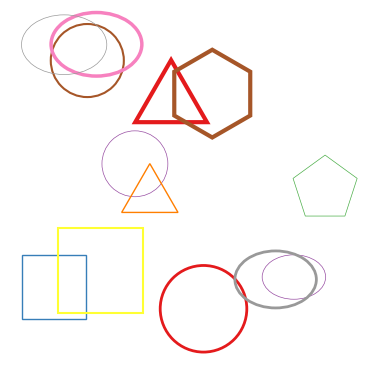[{"shape": "triangle", "thickness": 3, "radius": 0.54, "center": [0.444, 0.736]}, {"shape": "circle", "thickness": 2, "radius": 0.56, "center": [0.529, 0.198]}, {"shape": "square", "thickness": 1, "radius": 0.42, "center": [0.141, 0.254]}, {"shape": "pentagon", "thickness": 0.5, "radius": 0.44, "center": [0.844, 0.51]}, {"shape": "oval", "thickness": 0.5, "radius": 0.41, "center": [0.763, 0.28]}, {"shape": "circle", "thickness": 0.5, "radius": 0.43, "center": [0.35, 0.575]}, {"shape": "triangle", "thickness": 1, "radius": 0.42, "center": [0.389, 0.49]}, {"shape": "square", "thickness": 1.5, "radius": 0.55, "center": [0.261, 0.297]}, {"shape": "circle", "thickness": 1.5, "radius": 0.47, "center": [0.227, 0.843]}, {"shape": "hexagon", "thickness": 3, "radius": 0.57, "center": [0.551, 0.757]}, {"shape": "oval", "thickness": 2.5, "radius": 0.59, "center": [0.251, 0.885]}, {"shape": "oval", "thickness": 0.5, "radius": 0.55, "center": [0.167, 0.884]}, {"shape": "oval", "thickness": 2, "radius": 0.53, "center": [0.716, 0.274]}]